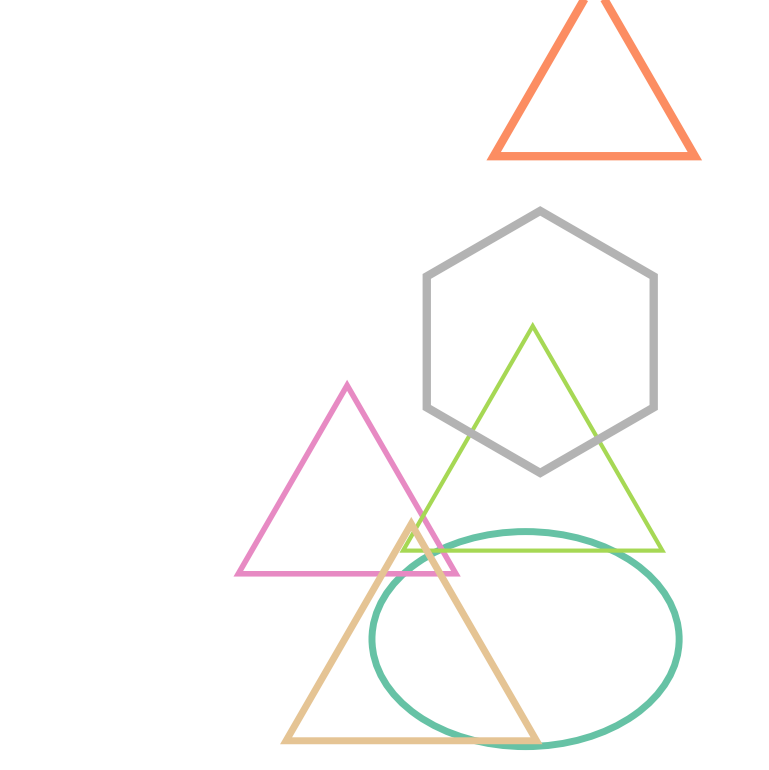[{"shape": "oval", "thickness": 2.5, "radius": 1.0, "center": [0.683, 0.17]}, {"shape": "triangle", "thickness": 3, "radius": 0.75, "center": [0.772, 0.873]}, {"shape": "triangle", "thickness": 2, "radius": 0.82, "center": [0.451, 0.336]}, {"shape": "triangle", "thickness": 1.5, "radius": 0.97, "center": [0.692, 0.382]}, {"shape": "triangle", "thickness": 2.5, "radius": 0.94, "center": [0.534, 0.132]}, {"shape": "hexagon", "thickness": 3, "radius": 0.85, "center": [0.702, 0.556]}]